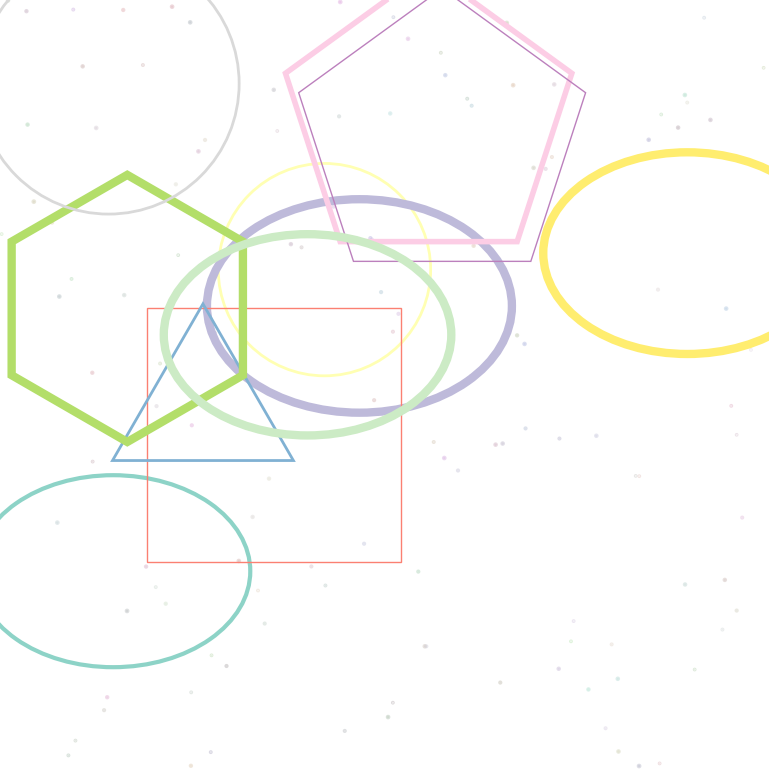[{"shape": "oval", "thickness": 1.5, "radius": 0.89, "center": [0.147, 0.258]}, {"shape": "circle", "thickness": 1, "radius": 0.69, "center": [0.421, 0.65]}, {"shape": "oval", "thickness": 3, "radius": 0.99, "center": [0.467, 0.603]}, {"shape": "square", "thickness": 0.5, "radius": 0.82, "center": [0.355, 0.435]}, {"shape": "triangle", "thickness": 1, "radius": 0.68, "center": [0.264, 0.47]}, {"shape": "hexagon", "thickness": 3, "radius": 0.87, "center": [0.165, 0.599]}, {"shape": "pentagon", "thickness": 2, "radius": 0.98, "center": [0.557, 0.844]}, {"shape": "circle", "thickness": 1, "radius": 0.85, "center": [0.141, 0.891]}, {"shape": "pentagon", "thickness": 0.5, "radius": 0.98, "center": [0.574, 0.819]}, {"shape": "oval", "thickness": 3, "radius": 0.93, "center": [0.399, 0.565]}, {"shape": "oval", "thickness": 3, "radius": 0.94, "center": [0.893, 0.671]}]